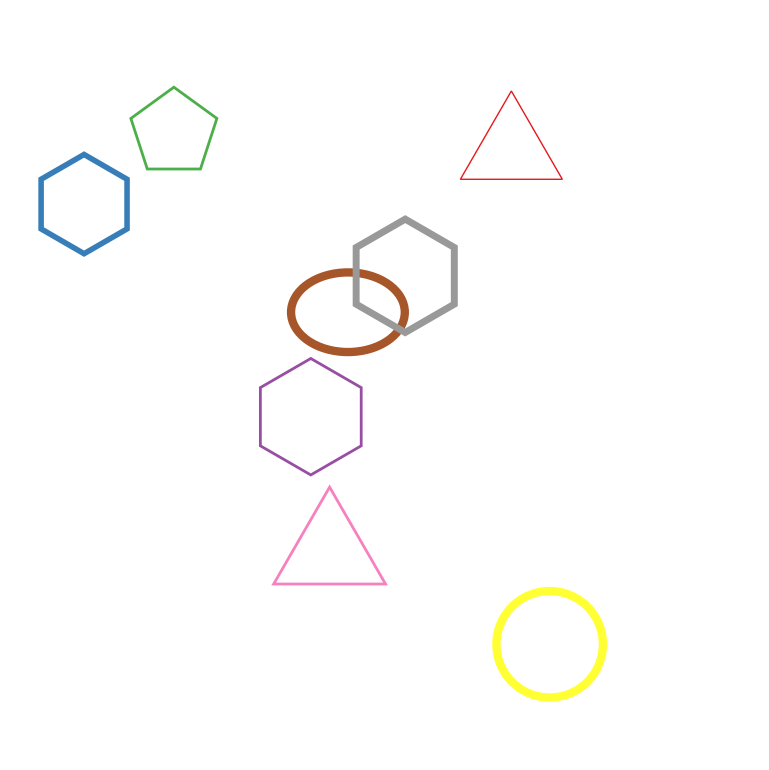[{"shape": "triangle", "thickness": 0.5, "radius": 0.38, "center": [0.664, 0.805]}, {"shape": "hexagon", "thickness": 2, "radius": 0.32, "center": [0.109, 0.735]}, {"shape": "pentagon", "thickness": 1, "radius": 0.29, "center": [0.226, 0.828]}, {"shape": "hexagon", "thickness": 1, "radius": 0.38, "center": [0.404, 0.459]}, {"shape": "circle", "thickness": 3, "radius": 0.35, "center": [0.714, 0.163]}, {"shape": "oval", "thickness": 3, "radius": 0.37, "center": [0.452, 0.595]}, {"shape": "triangle", "thickness": 1, "radius": 0.42, "center": [0.428, 0.283]}, {"shape": "hexagon", "thickness": 2.5, "radius": 0.37, "center": [0.526, 0.642]}]